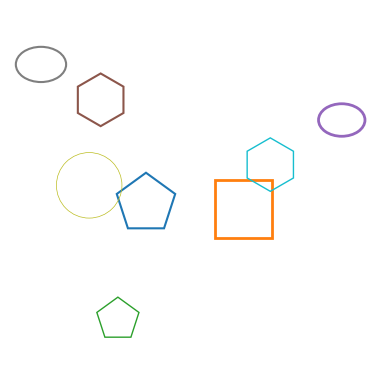[{"shape": "pentagon", "thickness": 1.5, "radius": 0.4, "center": [0.379, 0.472]}, {"shape": "square", "thickness": 2, "radius": 0.37, "center": [0.632, 0.458]}, {"shape": "pentagon", "thickness": 1, "radius": 0.29, "center": [0.306, 0.171]}, {"shape": "oval", "thickness": 2, "radius": 0.3, "center": [0.888, 0.688]}, {"shape": "hexagon", "thickness": 1.5, "radius": 0.34, "center": [0.261, 0.741]}, {"shape": "oval", "thickness": 1.5, "radius": 0.33, "center": [0.106, 0.833]}, {"shape": "circle", "thickness": 0.5, "radius": 0.43, "center": [0.232, 0.519]}, {"shape": "hexagon", "thickness": 1, "radius": 0.35, "center": [0.702, 0.572]}]